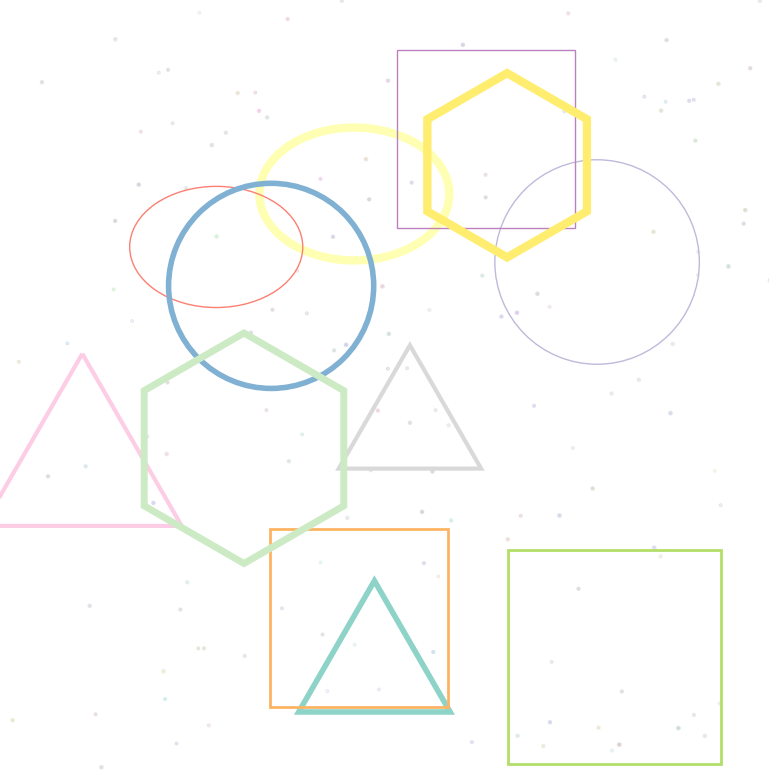[{"shape": "triangle", "thickness": 2, "radius": 0.57, "center": [0.486, 0.132]}, {"shape": "oval", "thickness": 3, "radius": 0.62, "center": [0.46, 0.748]}, {"shape": "circle", "thickness": 0.5, "radius": 0.66, "center": [0.775, 0.66]}, {"shape": "oval", "thickness": 0.5, "radius": 0.56, "center": [0.281, 0.679]}, {"shape": "circle", "thickness": 2, "radius": 0.67, "center": [0.352, 0.629]}, {"shape": "square", "thickness": 1, "radius": 0.58, "center": [0.466, 0.197]}, {"shape": "square", "thickness": 1, "radius": 0.69, "center": [0.798, 0.147]}, {"shape": "triangle", "thickness": 1.5, "radius": 0.75, "center": [0.107, 0.392]}, {"shape": "triangle", "thickness": 1.5, "radius": 0.53, "center": [0.532, 0.445]}, {"shape": "square", "thickness": 0.5, "radius": 0.58, "center": [0.631, 0.819]}, {"shape": "hexagon", "thickness": 2.5, "radius": 0.75, "center": [0.317, 0.418]}, {"shape": "hexagon", "thickness": 3, "radius": 0.6, "center": [0.659, 0.785]}]